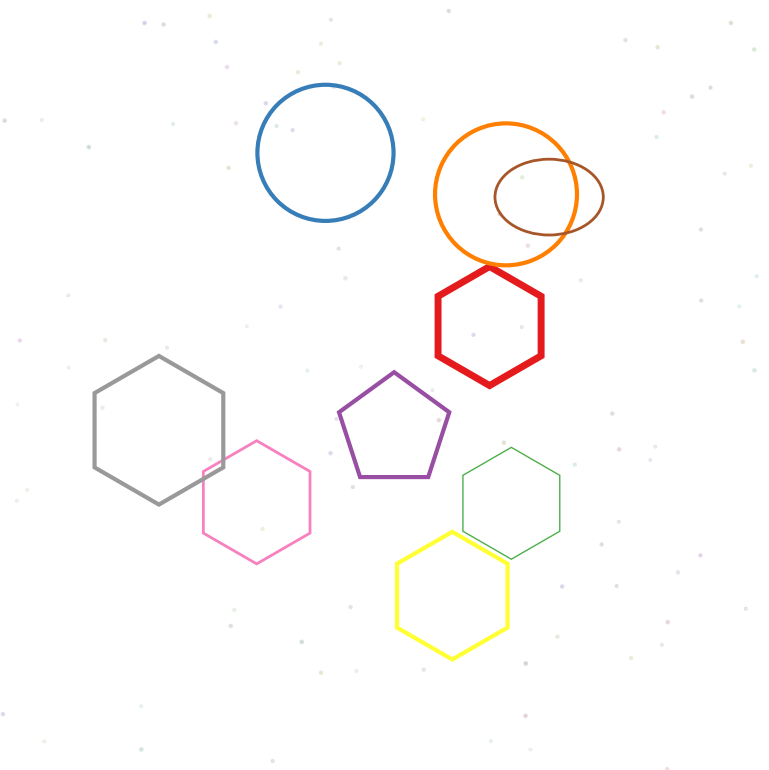[{"shape": "hexagon", "thickness": 2.5, "radius": 0.39, "center": [0.636, 0.577]}, {"shape": "circle", "thickness": 1.5, "radius": 0.44, "center": [0.423, 0.801]}, {"shape": "hexagon", "thickness": 0.5, "radius": 0.36, "center": [0.664, 0.346]}, {"shape": "pentagon", "thickness": 1.5, "radius": 0.38, "center": [0.512, 0.441]}, {"shape": "circle", "thickness": 1.5, "radius": 0.46, "center": [0.657, 0.748]}, {"shape": "hexagon", "thickness": 1.5, "radius": 0.41, "center": [0.587, 0.226]}, {"shape": "oval", "thickness": 1, "radius": 0.35, "center": [0.713, 0.744]}, {"shape": "hexagon", "thickness": 1, "radius": 0.4, "center": [0.333, 0.348]}, {"shape": "hexagon", "thickness": 1.5, "radius": 0.48, "center": [0.206, 0.441]}]